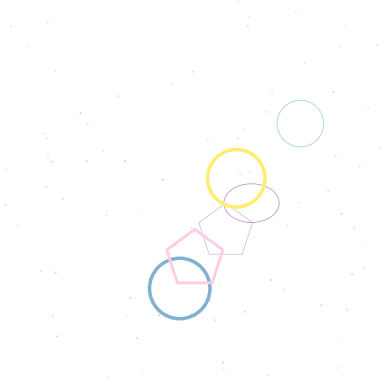[{"shape": "circle", "thickness": 0.5, "radius": 0.3, "center": [0.78, 0.679]}, {"shape": "pentagon", "thickness": 0.5, "radius": 0.37, "center": [0.586, 0.399]}, {"shape": "circle", "thickness": 2.5, "radius": 0.39, "center": [0.467, 0.251]}, {"shape": "pentagon", "thickness": 2, "radius": 0.38, "center": [0.506, 0.327]}, {"shape": "oval", "thickness": 0.5, "radius": 0.36, "center": [0.653, 0.472]}, {"shape": "circle", "thickness": 2.5, "radius": 0.37, "center": [0.614, 0.537]}]